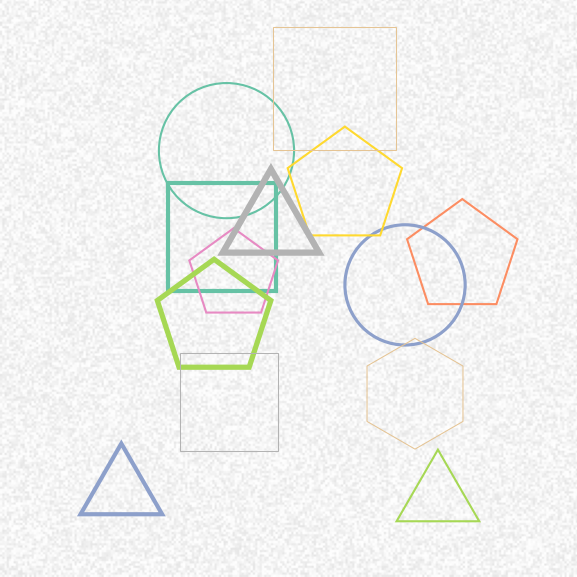[{"shape": "square", "thickness": 2, "radius": 0.47, "center": [0.385, 0.589]}, {"shape": "circle", "thickness": 1, "radius": 0.59, "center": [0.392, 0.738]}, {"shape": "pentagon", "thickness": 1, "radius": 0.5, "center": [0.8, 0.554]}, {"shape": "circle", "thickness": 1.5, "radius": 0.52, "center": [0.701, 0.506]}, {"shape": "triangle", "thickness": 2, "radius": 0.41, "center": [0.21, 0.149]}, {"shape": "pentagon", "thickness": 1, "radius": 0.4, "center": [0.405, 0.523]}, {"shape": "pentagon", "thickness": 2.5, "radius": 0.52, "center": [0.371, 0.447]}, {"shape": "triangle", "thickness": 1, "radius": 0.41, "center": [0.758, 0.138]}, {"shape": "pentagon", "thickness": 1, "radius": 0.52, "center": [0.597, 0.676]}, {"shape": "square", "thickness": 0.5, "radius": 0.53, "center": [0.579, 0.846]}, {"shape": "hexagon", "thickness": 0.5, "radius": 0.48, "center": [0.719, 0.317]}, {"shape": "square", "thickness": 0.5, "radius": 0.43, "center": [0.397, 0.303]}, {"shape": "triangle", "thickness": 3, "radius": 0.48, "center": [0.469, 0.61]}]